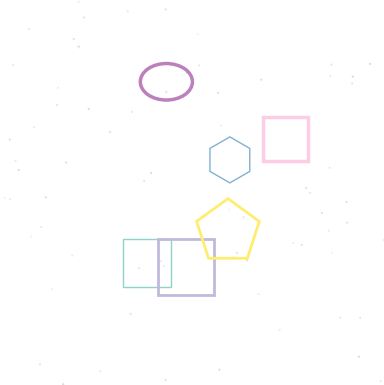[{"shape": "square", "thickness": 1, "radius": 0.31, "center": [0.382, 0.318]}, {"shape": "square", "thickness": 2, "radius": 0.37, "center": [0.483, 0.306]}, {"shape": "hexagon", "thickness": 1, "radius": 0.3, "center": [0.597, 0.585]}, {"shape": "square", "thickness": 2.5, "radius": 0.29, "center": [0.742, 0.639]}, {"shape": "oval", "thickness": 2.5, "radius": 0.34, "center": [0.432, 0.788]}, {"shape": "pentagon", "thickness": 2, "radius": 0.43, "center": [0.592, 0.398]}]